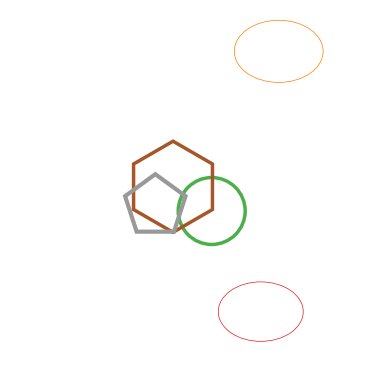[{"shape": "oval", "thickness": 0.5, "radius": 0.55, "center": [0.677, 0.191]}, {"shape": "circle", "thickness": 2.5, "radius": 0.43, "center": [0.55, 0.452]}, {"shape": "oval", "thickness": 0.5, "radius": 0.58, "center": [0.724, 0.867]}, {"shape": "hexagon", "thickness": 2.5, "radius": 0.59, "center": [0.449, 0.515]}, {"shape": "pentagon", "thickness": 3, "radius": 0.41, "center": [0.403, 0.465]}]